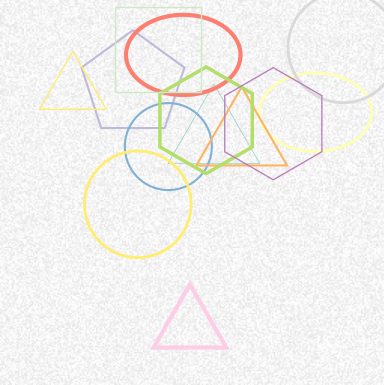[{"shape": "triangle", "thickness": 0.5, "radius": 0.69, "center": [0.556, 0.644]}, {"shape": "oval", "thickness": 2, "radius": 0.73, "center": [0.82, 0.709]}, {"shape": "pentagon", "thickness": 1.5, "radius": 0.7, "center": [0.345, 0.781]}, {"shape": "oval", "thickness": 3, "radius": 0.74, "center": [0.476, 0.857]}, {"shape": "circle", "thickness": 1.5, "radius": 0.56, "center": [0.437, 0.619]}, {"shape": "triangle", "thickness": 1.5, "radius": 0.68, "center": [0.628, 0.638]}, {"shape": "hexagon", "thickness": 2.5, "radius": 0.69, "center": [0.535, 0.688]}, {"shape": "triangle", "thickness": 3, "radius": 0.55, "center": [0.493, 0.152]}, {"shape": "circle", "thickness": 2, "radius": 0.72, "center": [0.891, 0.877]}, {"shape": "hexagon", "thickness": 1, "radius": 0.73, "center": [0.71, 0.679]}, {"shape": "square", "thickness": 1, "radius": 0.56, "center": [0.41, 0.871]}, {"shape": "triangle", "thickness": 1, "radius": 0.5, "center": [0.189, 0.766]}, {"shape": "circle", "thickness": 2, "radius": 0.69, "center": [0.358, 0.469]}]